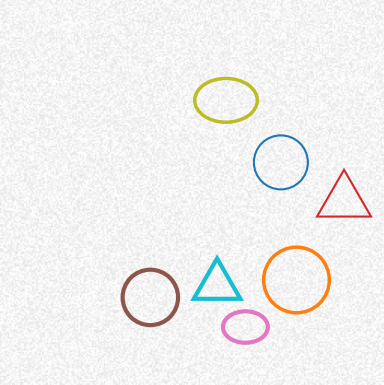[{"shape": "circle", "thickness": 1.5, "radius": 0.35, "center": [0.73, 0.578]}, {"shape": "circle", "thickness": 2.5, "radius": 0.43, "center": [0.77, 0.273]}, {"shape": "triangle", "thickness": 1.5, "radius": 0.41, "center": [0.894, 0.478]}, {"shape": "circle", "thickness": 3, "radius": 0.36, "center": [0.39, 0.227]}, {"shape": "oval", "thickness": 3, "radius": 0.29, "center": [0.637, 0.151]}, {"shape": "oval", "thickness": 2.5, "radius": 0.41, "center": [0.587, 0.739]}, {"shape": "triangle", "thickness": 3, "radius": 0.35, "center": [0.564, 0.259]}]